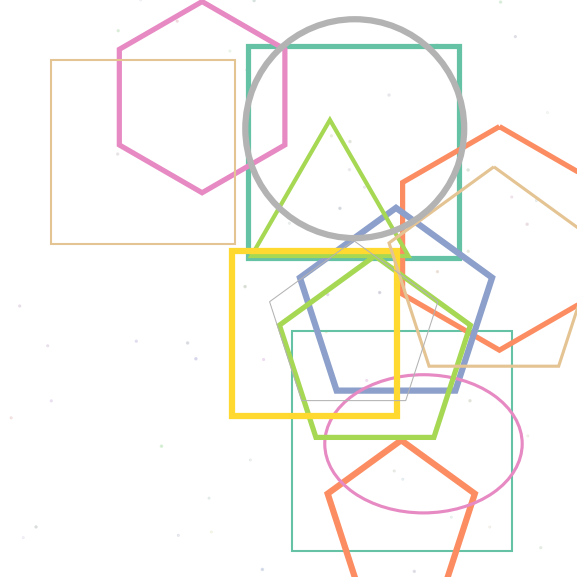[{"shape": "square", "thickness": 1, "radius": 0.95, "center": [0.695, 0.236]}, {"shape": "square", "thickness": 2.5, "radius": 0.92, "center": [0.612, 0.735]}, {"shape": "pentagon", "thickness": 3, "radius": 0.67, "center": [0.695, 0.103]}, {"shape": "hexagon", "thickness": 2.5, "radius": 0.97, "center": [0.865, 0.586]}, {"shape": "pentagon", "thickness": 3, "radius": 0.87, "center": [0.686, 0.464]}, {"shape": "oval", "thickness": 1.5, "radius": 0.85, "center": [0.733, 0.231]}, {"shape": "hexagon", "thickness": 2.5, "radius": 0.83, "center": [0.35, 0.831]}, {"shape": "pentagon", "thickness": 2.5, "radius": 0.87, "center": [0.649, 0.382]}, {"shape": "triangle", "thickness": 2, "radius": 0.79, "center": [0.571, 0.634]}, {"shape": "square", "thickness": 3, "radius": 0.72, "center": [0.545, 0.422]}, {"shape": "square", "thickness": 1, "radius": 0.79, "center": [0.247, 0.736]}, {"shape": "pentagon", "thickness": 1.5, "radius": 0.95, "center": [0.855, 0.519]}, {"shape": "circle", "thickness": 3, "radius": 0.95, "center": [0.614, 0.776]}, {"shape": "pentagon", "thickness": 0.5, "radius": 0.77, "center": [0.613, 0.429]}]